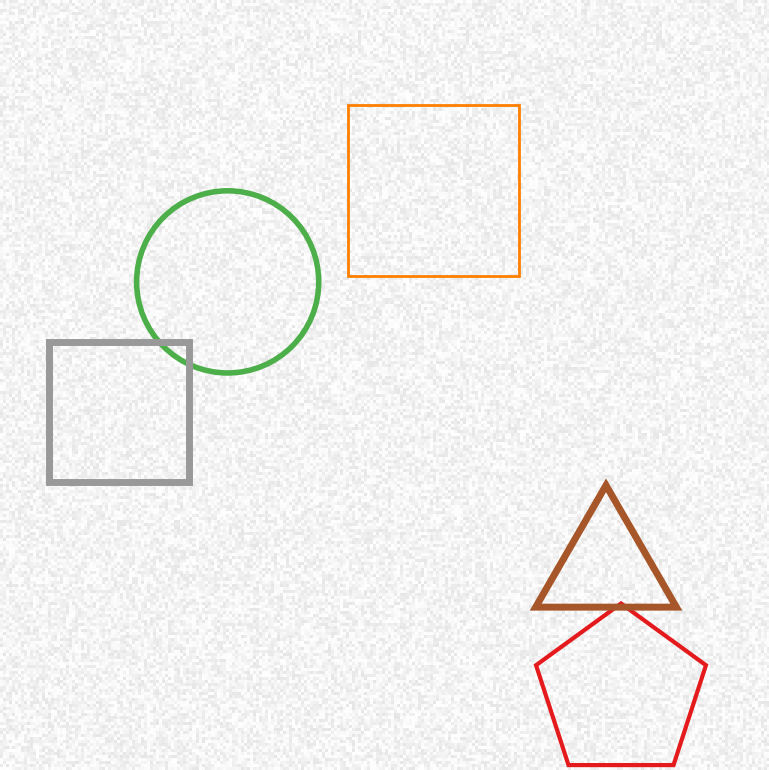[{"shape": "pentagon", "thickness": 1.5, "radius": 0.58, "center": [0.806, 0.1]}, {"shape": "circle", "thickness": 2, "radius": 0.59, "center": [0.296, 0.634]}, {"shape": "square", "thickness": 1, "radius": 0.55, "center": [0.564, 0.752]}, {"shape": "triangle", "thickness": 2.5, "radius": 0.53, "center": [0.787, 0.264]}, {"shape": "square", "thickness": 2.5, "radius": 0.46, "center": [0.155, 0.465]}]